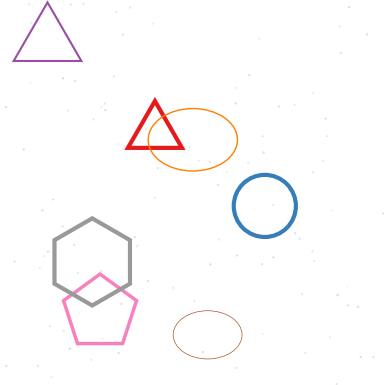[{"shape": "triangle", "thickness": 3, "radius": 0.41, "center": [0.402, 0.656]}, {"shape": "circle", "thickness": 3, "radius": 0.4, "center": [0.688, 0.465]}, {"shape": "triangle", "thickness": 1.5, "radius": 0.51, "center": [0.123, 0.892]}, {"shape": "oval", "thickness": 1, "radius": 0.58, "center": [0.501, 0.637]}, {"shape": "oval", "thickness": 0.5, "radius": 0.45, "center": [0.539, 0.13]}, {"shape": "pentagon", "thickness": 2.5, "radius": 0.5, "center": [0.26, 0.188]}, {"shape": "hexagon", "thickness": 3, "radius": 0.57, "center": [0.24, 0.32]}]